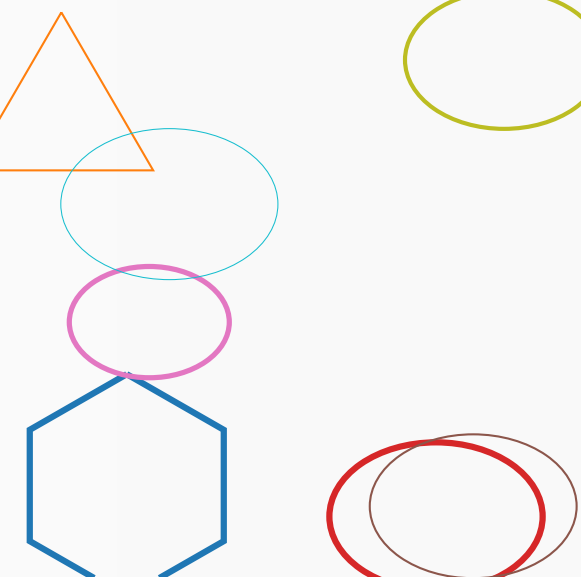[{"shape": "hexagon", "thickness": 3, "radius": 0.96, "center": [0.218, 0.158]}, {"shape": "triangle", "thickness": 1, "radius": 0.91, "center": [0.106, 0.795]}, {"shape": "oval", "thickness": 3, "radius": 0.92, "center": [0.75, 0.105]}, {"shape": "oval", "thickness": 1, "radius": 0.89, "center": [0.814, 0.122]}, {"shape": "oval", "thickness": 2.5, "radius": 0.69, "center": [0.257, 0.441]}, {"shape": "oval", "thickness": 2, "radius": 0.85, "center": [0.867, 0.895]}, {"shape": "oval", "thickness": 0.5, "radius": 0.93, "center": [0.291, 0.646]}]